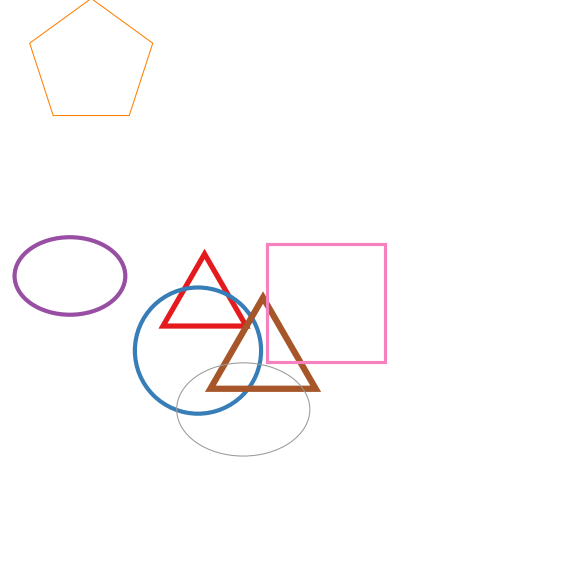[{"shape": "triangle", "thickness": 2.5, "radius": 0.42, "center": [0.354, 0.476]}, {"shape": "circle", "thickness": 2, "radius": 0.55, "center": [0.343, 0.392]}, {"shape": "oval", "thickness": 2, "radius": 0.48, "center": [0.121, 0.521]}, {"shape": "pentagon", "thickness": 0.5, "radius": 0.56, "center": [0.158, 0.89]}, {"shape": "triangle", "thickness": 3, "radius": 0.53, "center": [0.455, 0.379]}, {"shape": "square", "thickness": 1.5, "radius": 0.51, "center": [0.564, 0.475]}, {"shape": "oval", "thickness": 0.5, "radius": 0.58, "center": [0.421, 0.29]}]